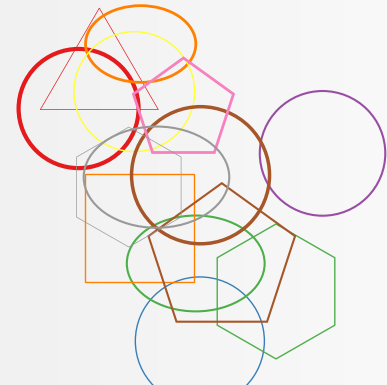[{"shape": "circle", "thickness": 3, "radius": 0.77, "center": [0.203, 0.718]}, {"shape": "triangle", "thickness": 0.5, "radius": 0.88, "center": [0.256, 0.803]}, {"shape": "circle", "thickness": 1, "radius": 0.83, "center": [0.516, 0.114]}, {"shape": "oval", "thickness": 1.5, "radius": 0.89, "center": [0.505, 0.316]}, {"shape": "hexagon", "thickness": 1, "radius": 0.88, "center": [0.712, 0.243]}, {"shape": "circle", "thickness": 1.5, "radius": 0.81, "center": [0.832, 0.602]}, {"shape": "oval", "thickness": 2, "radius": 0.71, "center": [0.363, 0.886]}, {"shape": "square", "thickness": 1, "radius": 0.7, "center": [0.36, 0.408]}, {"shape": "circle", "thickness": 1, "radius": 0.78, "center": [0.347, 0.762]}, {"shape": "pentagon", "thickness": 1.5, "radius": 0.99, "center": [0.572, 0.325]}, {"shape": "circle", "thickness": 2.5, "radius": 0.89, "center": [0.518, 0.545]}, {"shape": "pentagon", "thickness": 2, "radius": 0.68, "center": [0.473, 0.714]}, {"shape": "oval", "thickness": 1.5, "radius": 0.94, "center": [0.404, 0.54]}, {"shape": "hexagon", "thickness": 0.5, "radius": 0.78, "center": [0.332, 0.514]}]